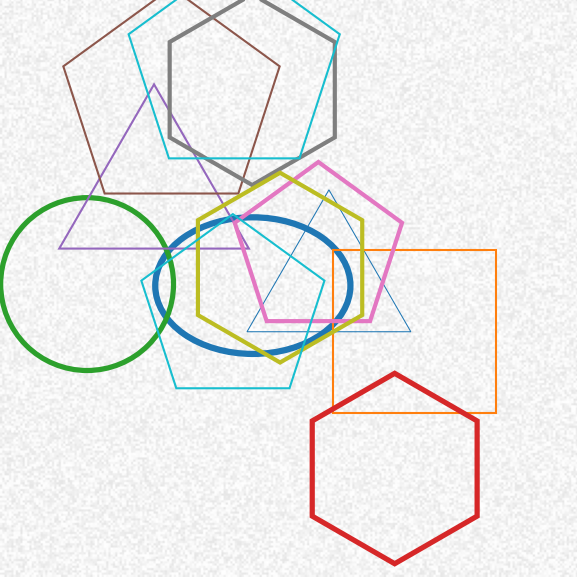[{"shape": "oval", "thickness": 3, "radius": 0.84, "center": [0.438, 0.505]}, {"shape": "triangle", "thickness": 0.5, "radius": 0.82, "center": [0.57, 0.507]}, {"shape": "square", "thickness": 1, "radius": 0.71, "center": [0.718, 0.425]}, {"shape": "circle", "thickness": 2.5, "radius": 0.75, "center": [0.151, 0.507]}, {"shape": "hexagon", "thickness": 2.5, "radius": 0.82, "center": [0.683, 0.188]}, {"shape": "triangle", "thickness": 1, "radius": 0.95, "center": [0.267, 0.663]}, {"shape": "pentagon", "thickness": 1, "radius": 0.98, "center": [0.297, 0.823]}, {"shape": "pentagon", "thickness": 2, "radius": 0.76, "center": [0.551, 0.566]}, {"shape": "hexagon", "thickness": 2, "radius": 0.83, "center": [0.437, 0.844]}, {"shape": "hexagon", "thickness": 2, "radius": 0.82, "center": [0.485, 0.536]}, {"shape": "pentagon", "thickness": 1, "radius": 0.96, "center": [0.406, 0.88]}, {"shape": "pentagon", "thickness": 1, "radius": 0.83, "center": [0.403, 0.462]}]